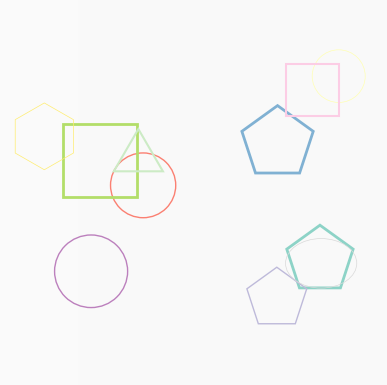[{"shape": "pentagon", "thickness": 2, "radius": 0.45, "center": [0.826, 0.325]}, {"shape": "circle", "thickness": 0.5, "radius": 0.34, "center": [0.874, 0.802]}, {"shape": "pentagon", "thickness": 1, "radius": 0.41, "center": [0.714, 0.225]}, {"shape": "circle", "thickness": 1, "radius": 0.42, "center": [0.369, 0.519]}, {"shape": "pentagon", "thickness": 2, "radius": 0.48, "center": [0.716, 0.629]}, {"shape": "square", "thickness": 2, "radius": 0.48, "center": [0.258, 0.583]}, {"shape": "square", "thickness": 1.5, "radius": 0.34, "center": [0.806, 0.766]}, {"shape": "oval", "thickness": 0.5, "radius": 0.46, "center": [0.829, 0.316]}, {"shape": "circle", "thickness": 1, "radius": 0.47, "center": [0.235, 0.295]}, {"shape": "triangle", "thickness": 1.5, "radius": 0.37, "center": [0.357, 0.592]}, {"shape": "hexagon", "thickness": 0.5, "radius": 0.43, "center": [0.114, 0.646]}]